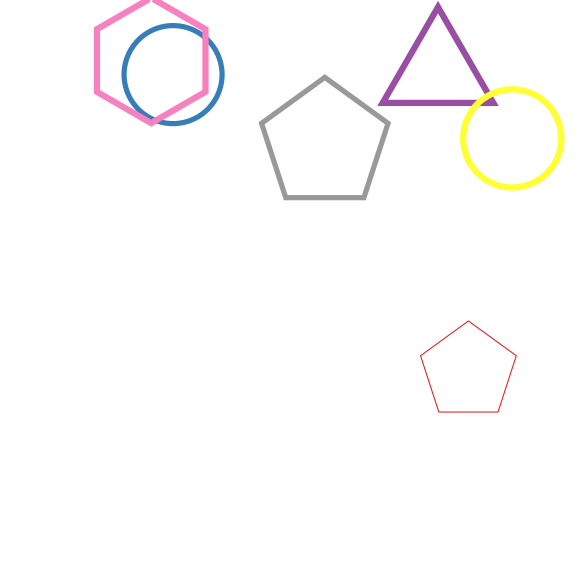[{"shape": "pentagon", "thickness": 0.5, "radius": 0.44, "center": [0.811, 0.356]}, {"shape": "circle", "thickness": 2.5, "radius": 0.42, "center": [0.3, 0.87]}, {"shape": "triangle", "thickness": 3, "radius": 0.55, "center": [0.758, 0.876]}, {"shape": "circle", "thickness": 3, "radius": 0.42, "center": [0.887, 0.759]}, {"shape": "hexagon", "thickness": 3, "radius": 0.54, "center": [0.262, 0.894]}, {"shape": "pentagon", "thickness": 2.5, "radius": 0.58, "center": [0.562, 0.75]}]